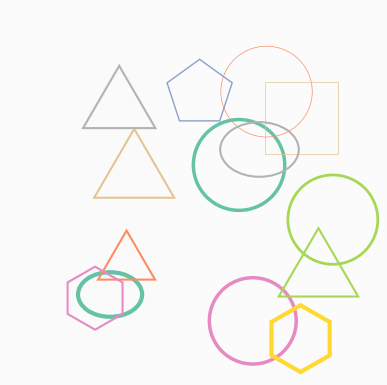[{"shape": "oval", "thickness": 3, "radius": 0.41, "center": [0.284, 0.235]}, {"shape": "circle", "thickness": 2.5, "radius": 0.59, "center": [0.617, 0.572]}, {"shape": "triangle", "thickness": 1.5, "radius": 0.42, "center": [0.327, 0.316]}, {"shape": "circle", "thickness": 0.5, "radius": 0.59, "center": [0.688, 0.762]}, {"shape": "pentagon", "thickness": 1, "radius": 0.44, "center": [0.515, 0.758]}, {"shape": "circle", "thickness": 2.5, "radius": 0.56, "center": [0.652, 0.167]}, {"shape": "hexagon", "thickness": 1.5, "radius": 0.41, "center": [0.245, 0.225]}, {"shape": "circle", "thickness": 2, "radius": 0.58, "center": [0.859, 0.43]}, {"shape": "triangle", "thickness": 1.5, "radius": 0.59, "center": [0.822, 0.289]}, {"shape": "hexagon", "thickness": 3, "radius": 0.43, "center": [0.776, 0.12]}, {"shape": "square", "thickness": 0.5, "radius": 0.47, "center": [0.779, 0.693]}, {"shape": "triangle", "thickness": 1.5, "radius": 0.6, "center": [0.346, 0.546]}, {"shape": "oval", "thickness": 1.5, "radius": 0.51, "center": [0.67, 0.612]}, {"shape": "triangle", "thickness": 1.5, "radius": 0.54, "center": [0.308, 0.721]}]